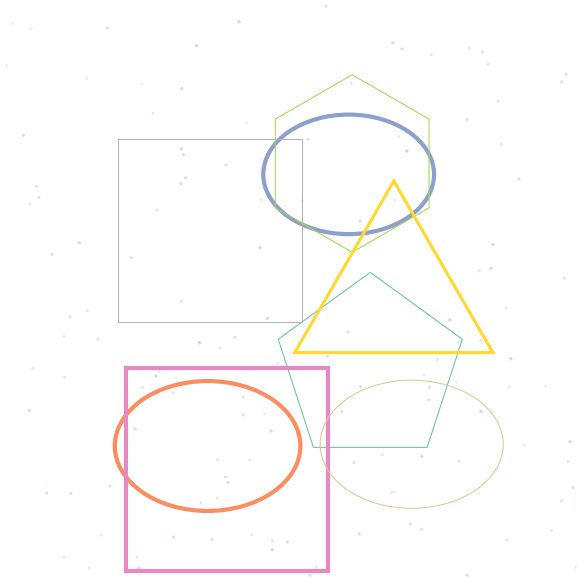[{"shape": "pentagon", "thickness": 0.5, "radius": 0.84, "center": [0.641, 0.36]}, {"shape": "oval", "thickness": 2, "radius": 0.8, "center": [0.359, 0.227]}, {"shape": "oval", "thickness": 2, "radius": 0.74, "center": [0.604, 0.697]}, {"shape": "square", "thickness": 2, "radius": 0.88, "center": [0.393, 0.186]}, {"shape": "hexagon", "thickness": 0.5, "radius": 0.77, "center": [0.61, 0.716]}, {"shape": "triangle", "thickness": 1.5, "radius": 0.99, "center": [0.682, 0.488]}, {"shape": "oval", "thickness": 0.5, "radius": 0.79, "center": [0.713, 0.23]}, {"shape": "square", "thickness": 0.5, "radius": 0.8, "center": [0.364, 0.6]}]